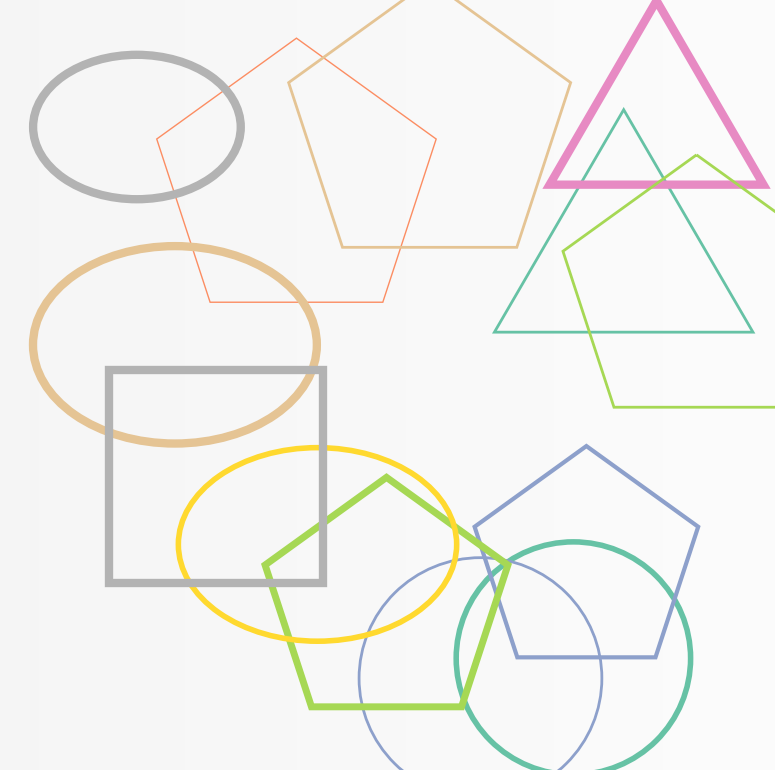[{"shape": "triangle", "thickness": 1, "radius": 0.96, "center": [0.805, 0.665]}, {"shape": "circle", "thickness": 2, "radius": 0.76, "center": [0.74, 0.145]}, {"shape": "pentagon", "thickness": 0.5, "radius": 0.95, "center": [0.383, 0.761]}, {"shape": "pentagon", "thickness": 1.5, "radius": 0.76, "center": [0.757, 0.269]}, {"shape": "circle", "thickness": 1, "radius": 0.78, "center": [0.62, 0.119]}, {"shape": "triangle", "thickness": 3, "radius": 0.8, "center": [0.847, 0.84]}, {"shape": "pentagon", "thickness": 2.5, "radius": 0.82, "center": [0.499, 0.215]}, {"shape": "pentagon", "thickness": 1, "radius": 0.91, "center": [0.899, 0.618]}, {"shape": "oval", "thickness": 2, "radius": 0.9, "center": [0.41, 0.293]}, {"shape": "pentagon", "thickness": 1, "radius": 0.96, "center": [0.554, 0.834]}, {"shape": "oval", "thickness": 3, "radius": 0.92, "center": [0.226, 0.552]}, {"shape": "square", "thickness": 3, "radius": 0.69, "center": [0.279, 0.381]}, {"shape": "oval", "thickness": 3, "radius": 0.67, "center": [0.177, 0.835]}]